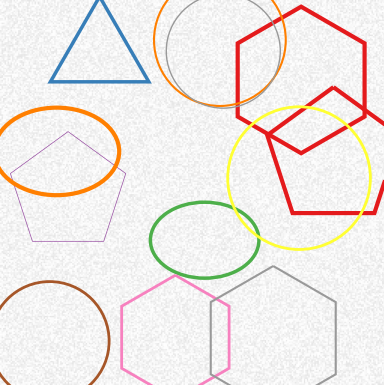[{"shape": "hexagon", "thickness": 3, "radius": 0.95, "center": [0.782, 0.792]}, {"shape": "pentagon", "thickness": 3, "radius": 0.9, "center": [0.866, 0.593]}, {"shape": "triangle", "thickness": 2.5, "radius": 0.74, "center": [0.259, 0.861]}, {"shape": "oval", "thickness": 2.5, "radius": 0.7, "center": [0.532, 0.376]}, {"shape": "pentagon", "thickness": 0.5, "radius": 0.79, "center": [0.177, 0.501]}, {"shape": "circle", "thickness": 1.5, "radius": 0.86, "center": [0.571, 0.896]}, {"shape": "oval", "thickness": 3, "radius": 0.81, "center": [0.147, 0.607]}, {"shape": "circle", "thickness": 2, "radius": 0.93, "center": [0.777, 0.537]}, {"shape": "circle", "thickness": 2, "radius": 0.77, "center": [0.129, 0.114]}, {"shape": "hexagon", "thickness": 2, "radius": 0.81, "center": [0.456, 0.124]}, {"shape": "hexagon", "thickness": 1.5, "radius": 0.94, "center": [0.71, 0.122]}, {"shape": "circle", "thickness": 1, "radius": 0.74, "center": [0.58, 0.867]}]